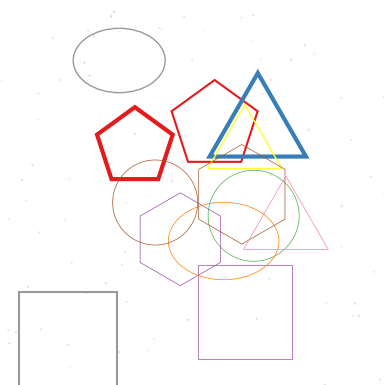[{"shape": "pentagon", "thickness": 1.5, "radius": 0.59, "center": [0.557, 0.675]}, {"shape": "pentagon", "thickness": 3, "radius": 0.52, "center": [0.35, 0.618]}, {"shape": "triangle", "thickness": 3, "radius": 0.72, "center": [0.67, 0.666]}, {"shape": "circle", "thickness": 0.5, "radius": 0.59, "center": [0.659, 0.44]}, {"shape": "square", "thickness": 0.5, "radius": 0.61, "center": [0.636, 0.189]}, {"shape": "hexagon", "thickness": 0.5, "radius": 0.6, "center": [0.468, 0.379]}, {"shape": "oval", "thickness": 0.5, "radius": 0.72, "center": [0.581, 0.374]}, {"shape": "triangle", "thickness": 1, "radius": 0.55, "center": [0.636, 0.618]}, {"shape": "hexagon", "thickness": 0.5, "radius": 0.65, "center": [0.628, 0.495]}, {"shape": "circle", "thickness": 0.5, "radius": 0.55, "center": [0.403, 0.474]}, {"shape": "triangle", "thickness": 0.5, "radius": 0.64, "center": [0.743, 0.416]}, {"shape": "square", "thickness": 1.5, "radius": 0.64, "center": [0.177, 0.114]}, {"shape": "oval", "thickness": 1, "radius": 0.6, "center": [0.31, 0.843]}]